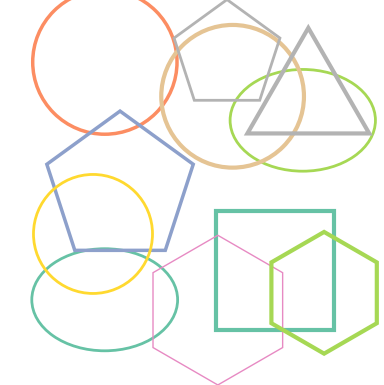[{"shape": "oval", "thickness": 2, "radius": 0.95, "center": [0.272, 0.221]}, {"shape": "square", "thickness": 3, "radius": 0.77, "center": [0.715, 0.297]}, {"shape": "circle", "thickness": 2.5, "radius": 0.94, "center": [0.272, 0.839]}, {"shape": "pentagon", "thickness": 2.5, "radius": 1.0, "center": [0.312, 0.511]}, {"shape": "hexagon", "thickness": 1, "radius": 0.97, "center": [0.566, 0.194]}, {"shape": "hexagon", "thickness": 3, "radius": 0.79, "center": [0.842, 0.239]}, {"shape": "oval", "thickness": 2, "radius": 0.94, "center": [0.786, 0.687]}, {"shape": "circle", "thickness": 2, "radius": 0.77, "center": [0.242, 0.392]}, {"shape": "circle", "thickness": 3, "radius": 0.93, "center": [0.604, 0.75]}, {"shape": "pentagon", "thickness": 2, "radius": 0.72, "center": [0.59, 0.856]}, {"shape": "triangle", "thickness": 3, "radius": 0.91, "center": [0.801, 0.745]}]